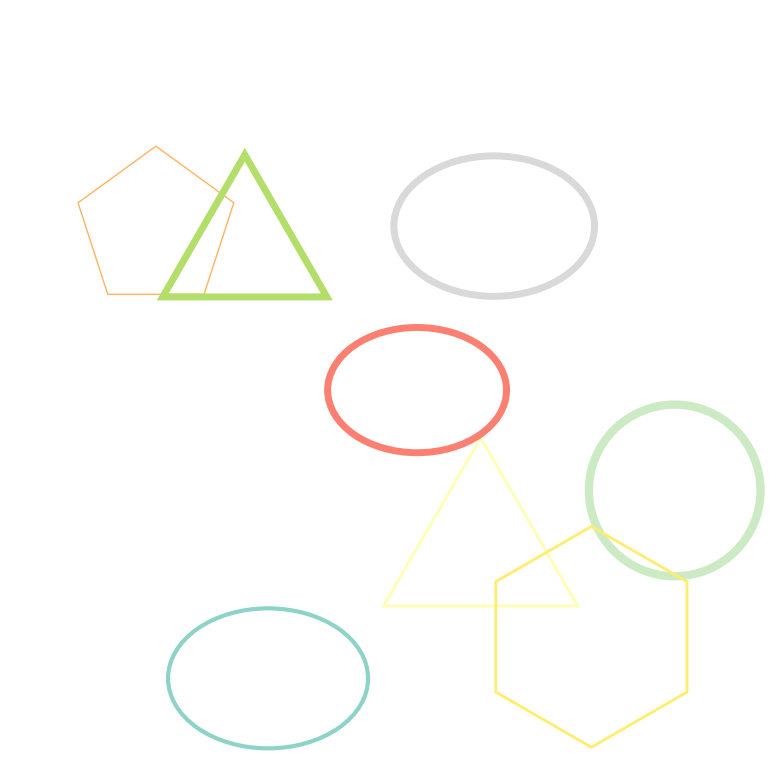[{"shape": "oval", "thickness": 1.5, "radius": 0.65, "center": [0.348, 0.119]}, {"shape": "triangle", "thickness": 1, "radius": 0.73, "center": [0.624, 0.286]}, {"shape": "oval", "thickness": 2.5, "radius": 0.58, "center": [0.542, 0.493]}, {"shape": "pentagon", "thickness": 0.5, "radius": 0.53, "center": [0.202, 0.704]}, {"shape": "triangle", "thickness": 2.5, "radius": 0.62, "center": [0.318, 0.676]}, {"shape": "oval", "thickness": 2.5, "radius": 0.65, "center": [0.642, 0.706]}, {"shape": "circle", "thickness": 3, "radius": 0.56, "center": [0.876, 0.363]}, {"shape": "hexagon", "thickness": 1, "radius": 0.72, "center": [0.768, 0.173]}]